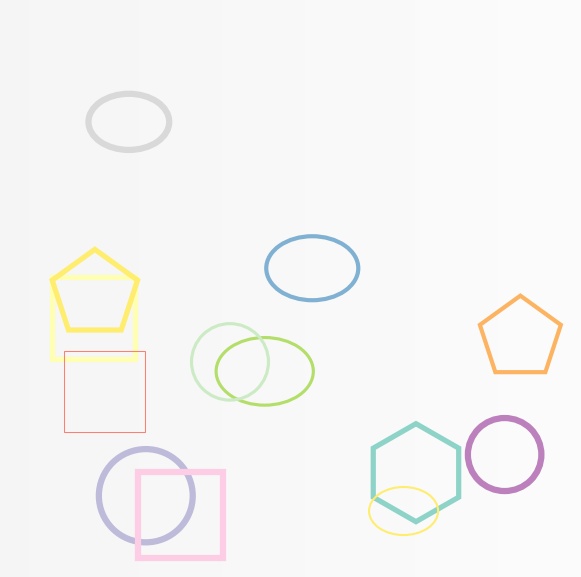[{"shape": "hexagon", "thickness": 2.5, "radius": 0.42, "center": [0.716, 0.181]}, {"shape": "square", "thickness": 2.5, "radius": 0.35, "center": [0.161, 0.449]}, {"shape": "circle", "thickness": 3, "radius": 0.4, "center": [0.251, 0.141]}, {"shape": "square", "thickness": 0.5, "radius": 0.35, "center": [0.179, 0.321]}, {"shape": "oval", "thickness": 2, "radius": 0.4, "center": [0.537, 0.535]}, {"shape": "pentagon", "thickness": 2, "radius": 0.37, "center": [0.895, 0.414]}, {"shape": "oval", "thickness": 1.5, "radius": 0.42, "center": [0.455, 0.356]}, {"shape": "square", "thickness": 3, "radius": 0.37, "center": [0.311, 0.107]}, {"shape": "oval", "thickness": 3, "radius": 0.35, "center": [0.222, 0.788]}, {"shape": "circle", "thickness": 3, "radius": 0.32, "center": [0.868, 0.212]}, {"shape": "circle", "thickness": 1.5, "radius": 0.33, "center": [0.396, 0.373]}, {"shape": "pentagon", "thickness": 2.5, "radius": 0.39, "center": [0.163, 0.49]}, {"shape": "oval", "thickness": 1, "radius": 0.3, "center": [0.694, 0.114]}]